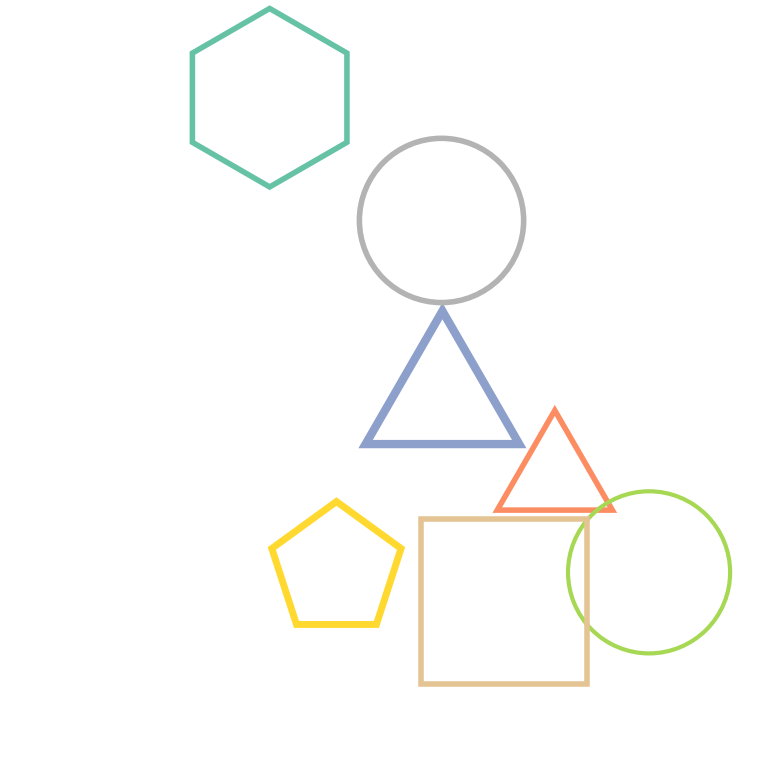[{"shape": "hexagon", "thickness": 2, "radius": 0.58, "center": [0.35, 0.873]}, {"shape": "triangle", "thickness": 2, "radius": 0.43, "center": [0.721, 0.381]}, {"shape": "triangle", "thickness": 3, "radius": 0.58, "center": [0.575, 0.481]}, {"shape": "circle", "thickness": 1.5, "radius": 0.53, "center": [0.843, 0.257]}, {"shape": "pentagon", "thickness": 2.5, "radius": 0.44, "center": [0.437, 0.26]}, {"shape": "square", "thickness": 2, "radius": 0.54, "center": [0.654, 0.219]}, {"shape": "circle", "thickness": 2, "radius": 0.53, "center": [0.573, 0.714]}]